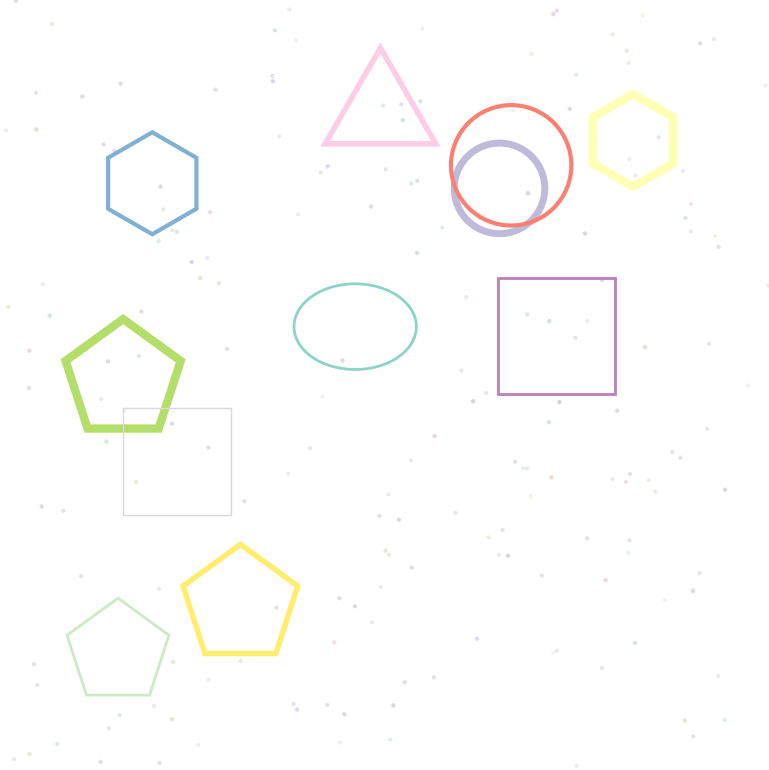[{"shape": "oval", "thickness": 1, "radius": 0.4, "center": [0.461, 0.576]}, {"shape": "hexagon", "thickness": 3, "radius": 0.3, "center": [0.822, 0.818]}, {"shape": "circle", "thickness": 2.5, "radius": 0.29, "center": [0.649, 0.755]}, {"shape": "circle", "thickness": 1.5, "radius": 0.39, "center": [0.664, 0.785]}, {"shape": "hexagon", "thickness": 1.5, "radius": 0.33, "center": [0.198, 0.762]}, {"shape": "pentagon", "thickness": 3, "radius": 0.39, "center": [0.16, 0.507]}, {"shape": "triangle", "thickness": 2, "radius": 0.41, "center": [0.494, 0.855]}, {"shape": "square", "thickness": 0.5, "radius": 0.35, "center": [0.23, 0.401]}, {"shape": "square", "thickness": 1, "radius": 0.38, "center": [0.723, 0.564]}, {"shape": "pentagon", "thickness": 1, "radius": 0.35, "center": [0.153, 0.154]}, {"shape": "pentagon", "thickness": 2, "radius": 0.39, "center": [0.312, 0.215]}]